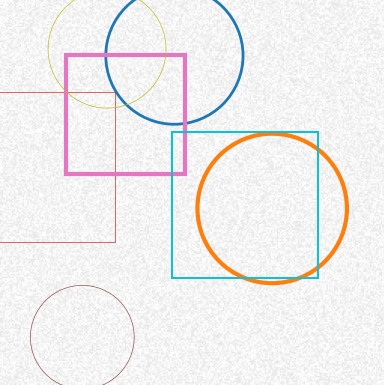[{"shape": "circle", "thickness": 2, "radius": 0.89, "center": [0.453, 0.855]}, {"shape": "circle", "thickness": 3, "radius": 0.97, "center": [0.707, 0.459]}, {"shape": "square", "thickness": 0.5, "radius": 0.97, "center": [0.105, 0.566]}, {"shape": "circle", "thickness": 0.5, "radius": 0.67, "center": [0.214, 0.124]}, {"shape": "square", "thickness": 3, "radius": 0.77, "center": [0.326, 0.702]}, {"shape": "circle", "thickness": 0.5, "radius": 0.77, "center": [0.278, 0.872]}, {"shape": "square", "thickness": 1.5, "radius": 0.95, "center": [0.635, 0.467]}]